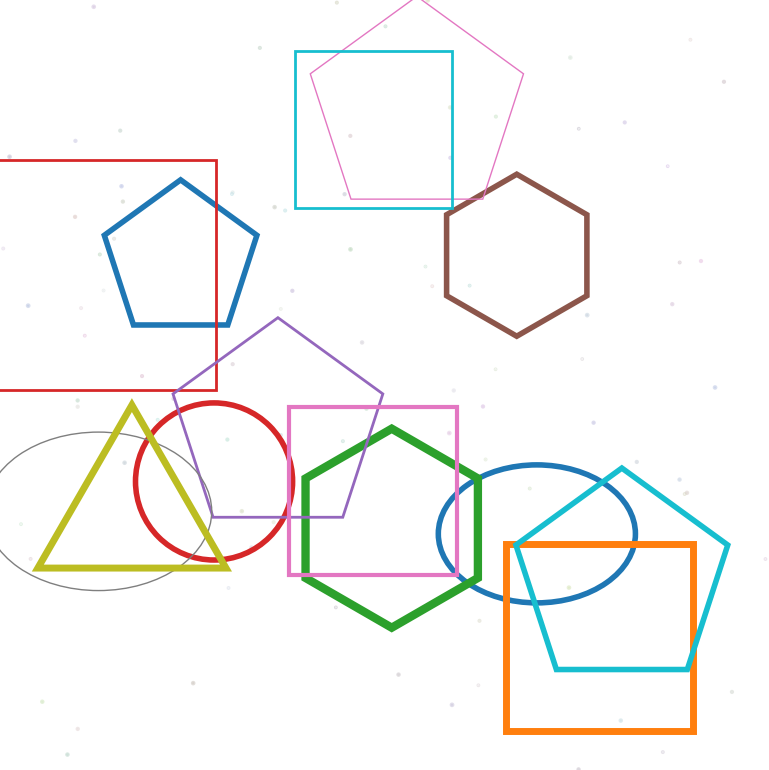[{"shape": "oval", "thickness": 2, "radius": 0.64, "center": [0.697, 0.307]}, {"shape": "pentagon", "thickness": 2, "radius": 0.52, "center": [0.235, 0.662]}, {"shape": "square", "thickness": 2.5, "radius": 0.61, "center": [0.779, 0.172]}, {"shape": "hexagon", "thickness": 3, "radius": 0.65, "center": [0.509, 0.314]}, {"shape": "circle", "thickness": 2, "radius": 0.51, "center": [0.278, 0.375]}, {"shape": "square", "thickness": 1, "radius": 0.75, "center": [0.131, 0.643]}, {"shape": "pentagon", "thickness": 1, "radius": 0.72, "center": [0.361, 0.444]}, {"shape": "hexagon", "thickness": 2, "radius": 0.53, "center": [0.671, 0.669]}, {"shape": "square", "thickness": 1.5, "radius": 0.55, "center": [0.485, 0.363]}, {"shape": "pentagon", "thickness": 0.5, "radius": 0.73, "center": [0.541, 0.859]}, {"shape": "oval", "thickness": 0.5, "radius": 0.74, "center": [0.128, 0.336]}, {"shape": "triangle", "thickness": 2.5, "radius": 0.71, "center": [0.171, 0.333]}, {"shape": "square", "thickness": 1, "radius": 0.51, "center": [0.485, 0.832]}, {"shape": "pentagon", "thickness": 2, "radius": 0.72, "center": [0.808, 0.247]}]